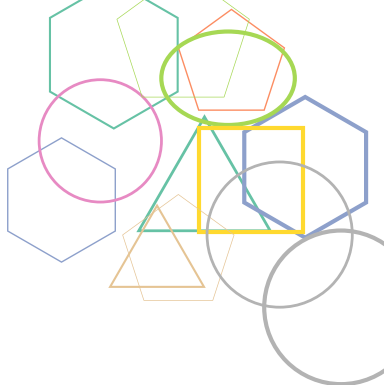[{"shape": "triangle", "thickness": 2, "radius": 0.99, "center": [0.531, 0.499]}, {"shape": "hexagon", "thickness": 1.5, "radius": 0.96, "center": [0.296, 0.858]}, {"shape": "pentagon", "thickness": 1, "radius": 0.72, "center": [0.601, 0.831]}, {"shape": "hexagon", "thickness": 3, "radius": 0.91, "center": [0.793, 0.565]}, {"shape": "hexagon", "thickness": 1, "radius": 0.81, "center": [0.16, 0.481]}, {"shape": "circle", "thickness": 2, "radius": 0.79, "center": [0.26, 0.634]}, {"shape": "pentagon", "thickness": 0.5, "radius": 0.9, "center": [0.476, 0.894]}, {"shape": "oval", "thickness": 3, "radius": 0.87, "center": [0.592, 0.797]}, {"shape": "square", "thickness": 3, "radius": 0.68, "center": [0.652, 0.532]}, {"shape": "pentagon", "thickness": 0.5, "radius": 0.76, "center": [0.463, 0.343]}, {"shape": "triangle", "thickness": 1.5, "radius": 0.7, "center": [0.408, 0.325]}, {"shape": "circle", "thickness": 2, "radius": 0.94, "center": [0.726, 0.391]}, {"shape": "circle", "thickness": 3, "radius": 1.0, "center": [0.886, 0.202]}]